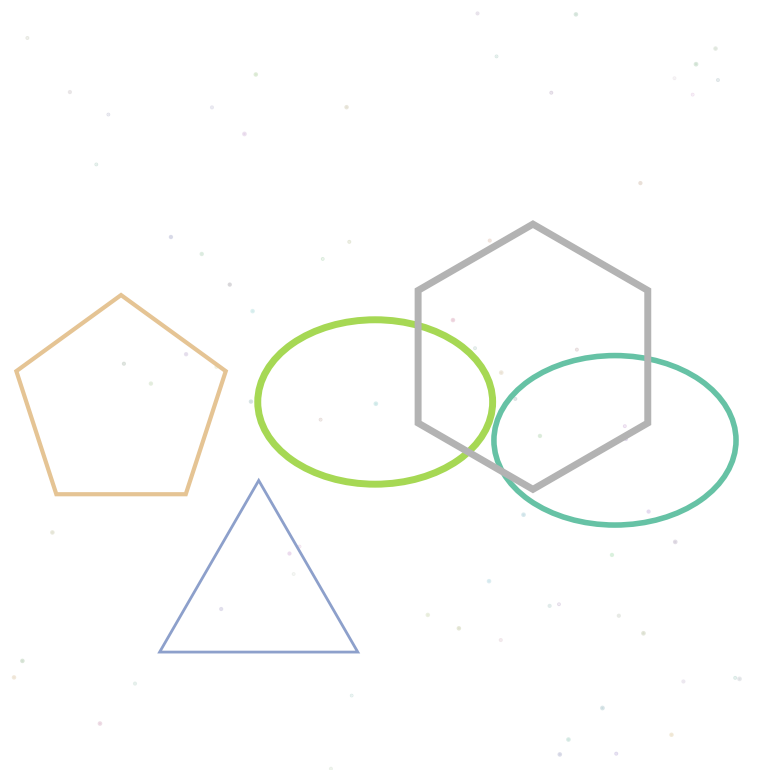[{"shape": "oval", "thickness": 2, "radius": 0.79, "center": [0.799, 0.428]}, {"shape": "triangle", "thickness": 1, "radius": 0.74, "center": [0.336, 0.227]}, {"shape": "oval", "thickness": 2.5, "radius": 0.76, "center": [0.487, 0.478]}, {"shape": "pentagon", "thickness": 1.5, "radius": 0.71, "center": [0.157, 0.474]}, {"shape": "hexagon", "thickness": 2.5, "radius": 0.86, "center": [0.692, 0.537]}]